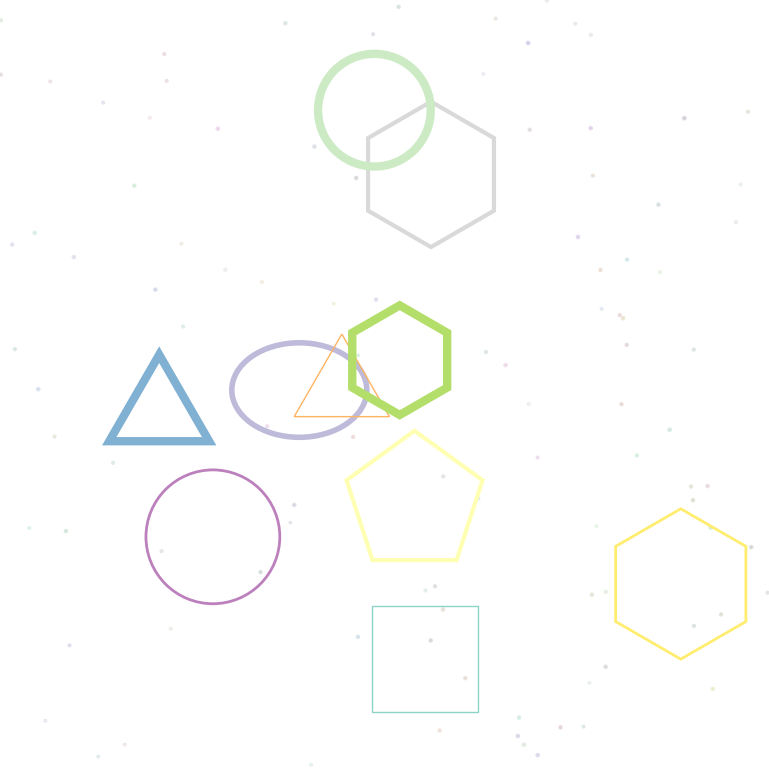[{"shape": "square", "thickness": 0.5, "radius": 0.34, "center": [0.552, 0.144]}, {"shape": "pentagon", "thickness": 1.5, "radius": 0.46, "center": [0.538, 0.348]}, {"shape": "oval", "thickness": 2, "radius": 0.44, "center": [0.389, 0.493]}, {"shape": "triangle", "thickness": 3, "radius": 0.37, "center": [0.207, 0.464]}, {"shape": "triangle", "thickness": 0.5, "radius": 0.36, "center": [0.444, 0.495]}, {"shape": "hexagon", "thickness": 3, "radius": 0.36, "center": [0.519, 0.532]}, {"shape": "hexagon", "thickness": 1.5, "radius": 0.47, "center": [0.56, 0.774]}, {"shape": "circle", "thickness": 1, "radius": 0.43, "center": [0.276, 0.303]}, {"shape": "circle", "thickness": 3, "radius": 0.37, "center": [0.486, 0.857]}, {"shape": "hexagon", "thickness": 1, "radius": 0.49, "center": [0.884, 0.242]}]